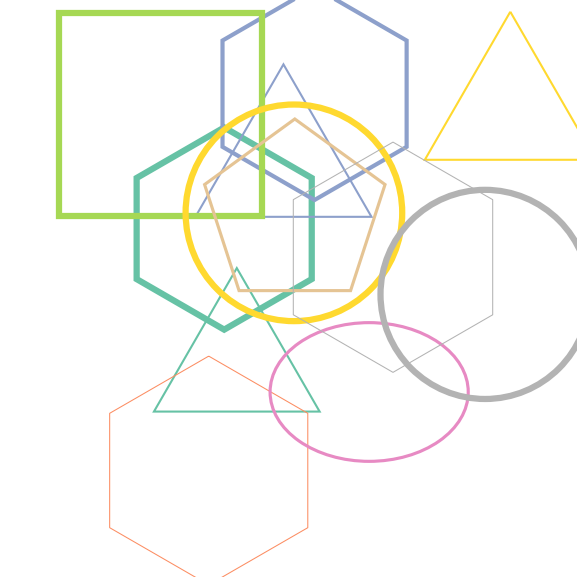[{"shape": "hexagon", "thickness": 3, "radius": 0.88, "center": [0.388, 0.603]}, {"shape": "triangle", "thickness": 1, "radius": 0.83, "center": [0.41, 0.369]}, {"shape": "hexagon", "thickness": 0.5, "radius": 0.99, "center": [0.361, 0.184]}, {"shape": "hexagon", "thickness": 2, "radius": 0.92, "center": [0.545, 0.837]}, {"shape": "triangle", "thickness": 1, "radius": 0.88, "center": [0.491, 0.712]}, {"shape": "oval", "thickness": 1.5, "radius": 0.86, "center": [0.639, 0.32]}, {"shape": "square", "thickness": 3, "radius": 0.88, "center": [0.278, 0.801]}, {"shape": "circle", "thickness": 3, "radius": 0.94, "center": [0.509, 0.631]}, {"shape": "triangle", "thickness": 1, "radius": 0.85, "center": [0.884, 0.808]}, {"shape": "pentagon", "thickness": 1.5, "radius": 0.82, "center": [0.51, 0.629]}, {"shape": "hexagon", "thickness": 0.5, "radius": 1.0, "center": [0.681, 0.554]}, {"shape": "circle", "thickness": 3, "radius": 0.91, "center": [0.84, 0.489]}]